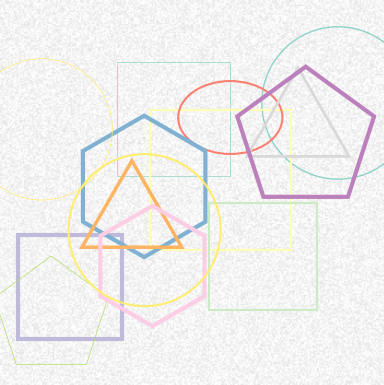[{"shape": "circle", "thickness": 1, "radius": 0.99, "center": [0.878, 0.733]}, {"shape": "square", "thickness": 0.5, "radius": 0.74, "center": [0.451, 0.69]}, {"shape": "square", "thickness": 1.5, "radius": 0.91, "center": [0.572, 0.533]}, {"shape": "square", "thickness": 3, "radius": 0.67, "center": [0.181, 0.254]}, {"shape": "oval", "thickness": 1.5, "radius": 0.68, "center": [0.598, 0.695]}, {"shape": "hexagon", "thickness": 3, "radius": 0.92, "center": [0.374, 0.516]}, {"shape": "triangle", "thickness": 2.5, "radius": 0.75, "center": [0.343, 0.433]}, {"shape": "pentagon", "thickness": 0.5, "radius": 0.78, "center": [0.133, 0.179]}, {"shape": "hexagon", "thickness": 3, "radius": 0.78, "center": [0.396, 0.309]}, {"shape": "triangle", "thickness": 2, "radius": 0.77, "center": [0.774, 0.671]}, {"shape": "pentagon", "thickness": 3, "radius": 0.93, "center": [0.794, 0.64]}, {"shape": "square", "thickness": 1.5, "radius": 0.7, "center": [0.682, 0.334]}, {"shape": "circle", "thickness": 1.5, "radius": 0.99, "center": [0.375, 0.402]}, {"shape": "circle", "thickness": 0.5, "radius": 0.92, "center": [0.108, 0.664]}]